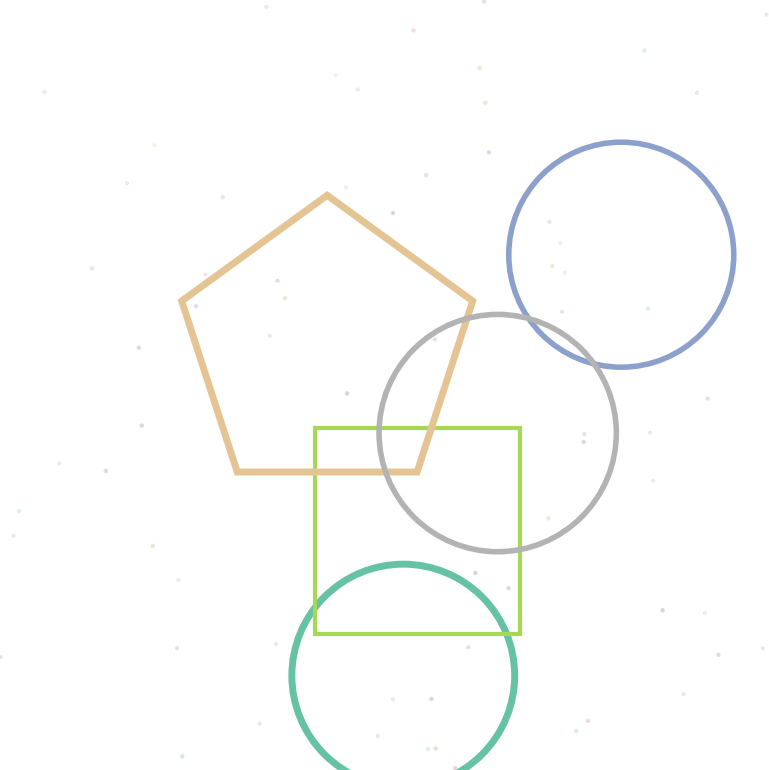[{"shape": "circle", "thickness": 2.5, "radius": 0.72, "center": [0.524, 0.123]}, {"shape": "circle", "thickness": 2, "radius": 0.73, "center": [0.807, 0.669]}, {"shape": "square", "thickness": 1.5, "radius": 0.67, "center": [0.542, 0.31]}, {"shape": "pentagon", "thickness": 2.5, "radius": 0.99, "center": [0.425, 0.548]}, {"shape": "circle", "thickness": 2, "radius": 0.77, "center": [0.646, 0.438]}]